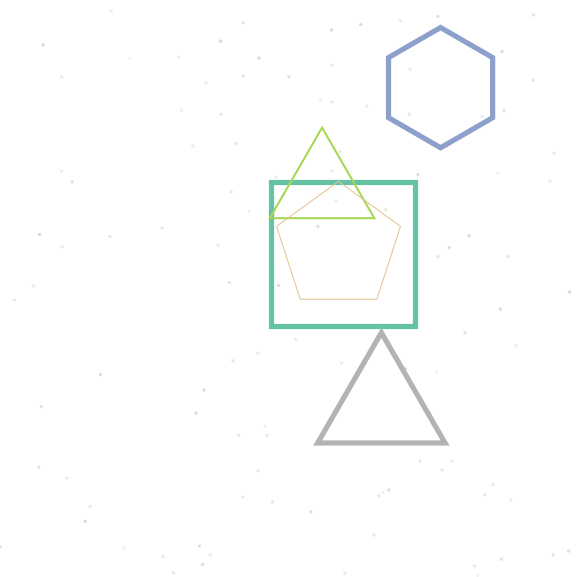[{"shape": "square", "thickness": 2.5, "radius": 0.62, "center": [0.594, 0.559]}, {"shape": "hexagon", "thickness": 2.5, "radius": 0.52, "center": [0.763, 0.847]}, {"shape": "triangle", "thickness": 1, "radius": 0.52, "center": [0.558, 0.674]}, {"shape": "pentagon", "thickness": 0.5, "radius": 0.56, "center": [0.586, 0.572]}, {"shape": "triangle", "thickness": 2.5, "radius": 0.64, "center": [0.66, 0.296]}]